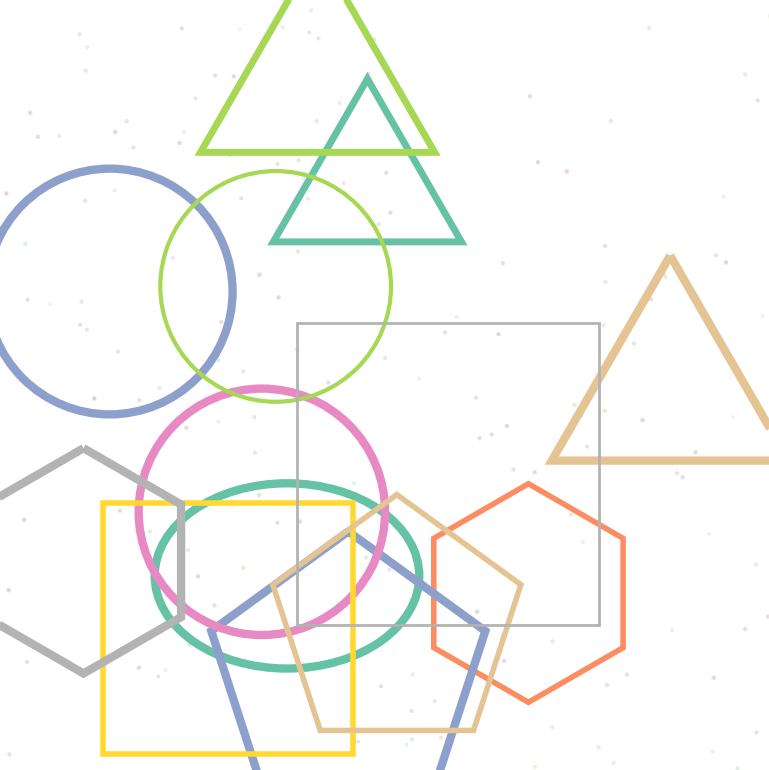[{"shape": "triangle", "thickness": 2.5, "radius": 0.71, "center": [0.477, 0.756]}, {"shape": "oval", "thickness": 3, "radius": 0.86, "center": [0.373, 0.252]}, {"shape": "hexagon", "thickness": 2, "radius": 0.71, "center": [0.686, 0.23]}, {"shape": "pentagon", "thickness": 3, "radius": 0.94, "center": [0.452, 0.123]}, {"shape": "circle", "thickness": 3, "radius": 0.8, "center": [0.142, 0.621]}, {"shape": "circle", "thickness": 3, "radius": 0.8, "center": [0.34, 0.335]}, {"shape": "circle", "thickness": 1.5, "radius": 0.75, "center": [0.358, 0.628]}, {"shape": "triangle", "thickness": 2.5, "radius": 0.88, "center": [0.412, 0.89]}, {"shape": "square", "thickness": 2, "radius": 0.81, "center": [0.296, 0.184]}, {"shape": "pentagon", "thickness": 2, "radius": 0.85, "center": [0.515, 0.188]}, {"shape": "triangle", "thickness": 3, "radius": 0.89, "center": [0.87, 0.491]}, {"shape": "hexagon", "thickness": 3, "radius": 0.73, "center": [0.108, 0.272]}, {"shape": "square", "thickness": 1, "radius": 0.98, "center": [0.582, 0.384]}]